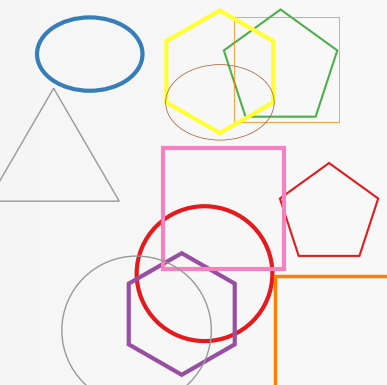[{"shape": "pentagon", "thickness": 1.5, "radius": 0.67, "center": [0.849, 0.443]}, {"shape": "circle", "thickness": 3, "radius": 0.88, "center": [0.528, 0.289]}, {"shape": "oval", "thickness": 3, "radius": 0.68, "center": [0.232, 0.86]}, {"shape": "pentagon", "thickness": 1.5, "radius": 0.77, "center": [0.724, 0.821]}, {"shape": "hexagon", "thickness": 3, "radius": 0.79, "center": [0.469, 0.184]}, {"shape": "square", "thickness": 0.5, "radius": 0.68, "center": [0.739, 0.82]}, {"shape": "square", "thickness": 2.5, "radius": 0.8, "center": [0.868, 0.124]}, {"shape": "hexagon", "thickness": 3, "radius": 0.8, "center": [0.567, 0.814]}, {"shape": "oval", "thickness": 0.5, "radius": 0.7, "center": [0.568, 0.734]}, {"shape": "square", "thickness": 3, "radius": 0.78, "center": [0.577, 0.459]}, {"shape": "circle", "thickness": 1, "radius": 0.96, "center": [0.352, 0.142]}, {"shape": "triangle", "thickness": 1, "radius": 0.98, "center": [0.138, 0.575]}]